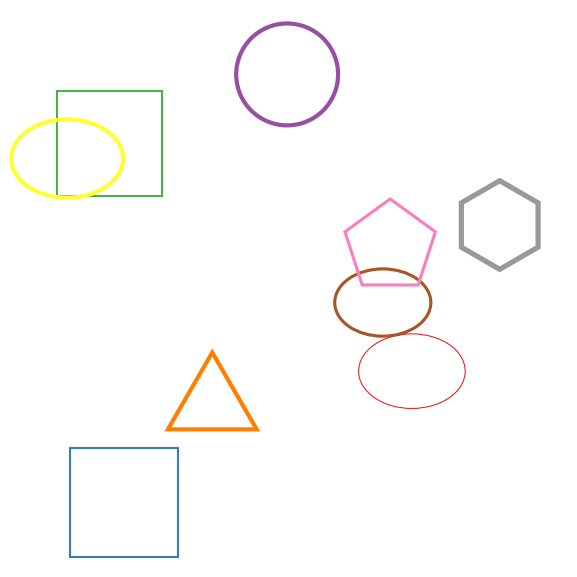[{"shape": "oval", "thickness": 0.5, "radius": 0.46, "center": [0.713, 0.356]}, {"shape": "square", "thickness": 1, "radius": 0.47, "center": [0.214, 0.129]}, {"shape": "square", "thickness": 1, "radius": 0.45, "center": [0.189, 0.751]}, {"shape": "circle", "thickness": 2, "radius": 0.44, "center": [0.497, 0.87]}, {"shape": "triangle", "thickness": 2, "radius": 0.44, "center": [0.368, 0.3]}, {"shape": "oval", "thickness": 2, "radius": 0.48, "center": [0.116, 0.725]}, {"shape": "oval", "thickness": 1.5, "radius": 0.42, "center": [0.663, 0.475]}, {"shape": "pentagon", "thickness": 1.5, "radius": 0.41, "center": [0.676, 0.572]}, {"shape": "hexagon", "thickness": 2.5, "radius": 0.38, "center": [0.865, 0.609]}]